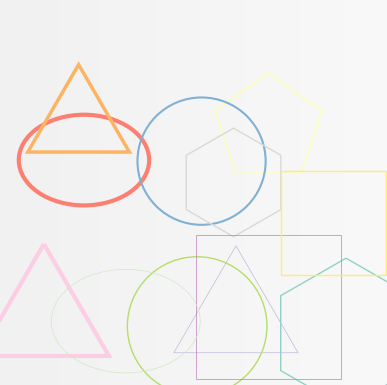[{"shape": "hexagon", "thickness": 1, "radius": 0.97, "center": [0.893, 0.135]}, {"shape": "pentagon", "thickness": 1, "radius": 0.72, "center": [0.693, 0.667]}, {"shape": "triangle", "thickness": 0.5, "radius": 0.93, "center": [0.609, 0.176]}, {"shape": "oval", "thickness": 3, "radius": 0.84, "center": [0.217, 0.584]}, {"shape": "circle", "thickness": 1.5, "radius": 0.83, "center": [0.52, 0.581]}, {"shape": "triangle", "thickness": 2.5, "radius": 0.76, "center": [0.203, 0.681]}, {"shape": "circle", "thickness": 1, "radius": 0.9, "center": [0.509, 0.153]}, {"shape": "triangle", "thickness": 3, "radius": 0.97, "center": [0.113, 0.172]}, {"shape": "hexagon", "thickness": 1, "radius": 0.71, "center": [0.603, 0.526]}, {"shape": "square", "thickness": 0.5, "radius": 0.93, "center": [0.692, 0.202]}, {"shape": "oval", "thickness": 0.5, "radius": 0.96, "center": [0.325, 0.166]}, {"shape": "square", "thickness": 1, "radius": 0.68, "center": [0.86, 0.42]}]